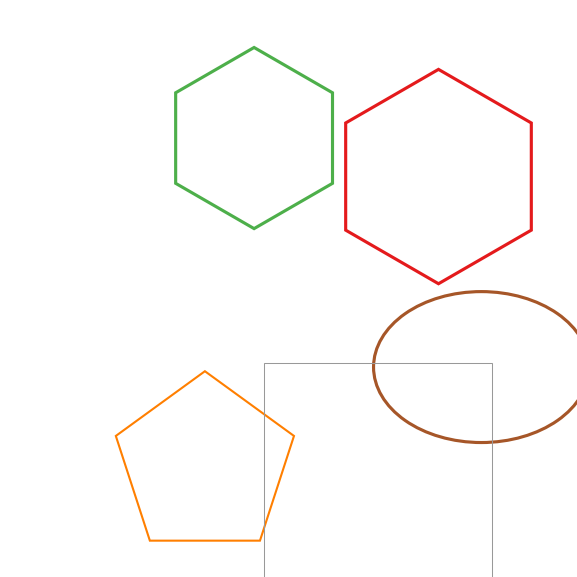[{"shape": "hexagon", "thickness": 1.5, "radius": 0.93, "center": [0.759, 0.693]}, {"shape": "hexagon", "thickness": 1.5, "radius": 0.78, "center": [0.44, 0.76]}, {"shape": "pentagon", "thickness": 1, "radius": 0.81, "center": [0.355, 0.194]}, {"shape": "oval", "thickness": 1.5, "radius": 0.93, "center": [0.834, 0.364]}, {"shape": "square", "thickness": 0.5, "radius": 0.99, "center": [0.655, 0.174]}]